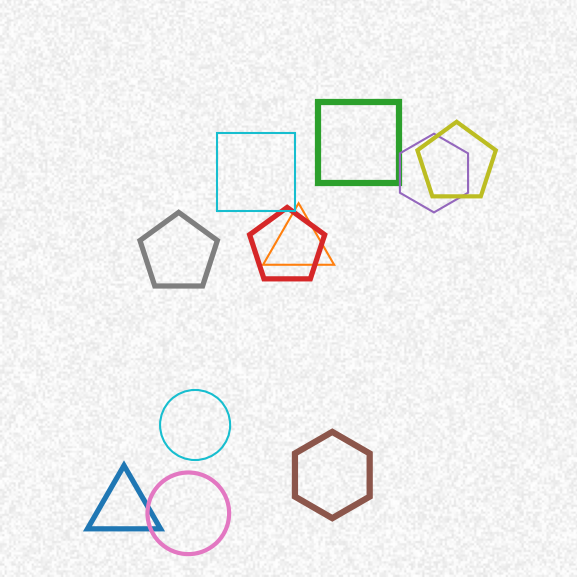[{"shape": "triangle", "thickness": 2.5, "radius": 0.37, "center": [0.215, 0.12]}, {"shape": "triangle", "thickness": 1, "radius": 0.36, "center": [0.517, 0.576]}, {"shape": "square", "thickness": 3, "radius": 0.35, "center": [0.62, 0.752]}, {"shape": "pentagon", "thickness": 2.5, "radius": 0.34, "center": [0.497, 0.572]}, {"shape": "hexagon", "thickness": 1, "radius": 0.34, "center": [0.751, 0.699]}, {"shape": "hexagon", "thickness": 3, "radius": 0.37, "center": [0.575, 0.177]}, {"shape": "circle", "thickness": 2, "radius": 0.35, "center": [0.326, 0.11]}, {"shape": "pentagon", "thickness": 2.5, "radius": 0.35, "center": [0.309, 0.561]}, {"shape": "pentagon", "thickness": 2, "radius": 0.36, "center": [0.791, 0.717]}, {"shape": "square", "thickness": 1, "radius": 0.34, "center": [0.443, 0.701]}, {"shape": "circle", "thickness": 1, "radius": 0.3, "center": [0.338, 0.263]}]